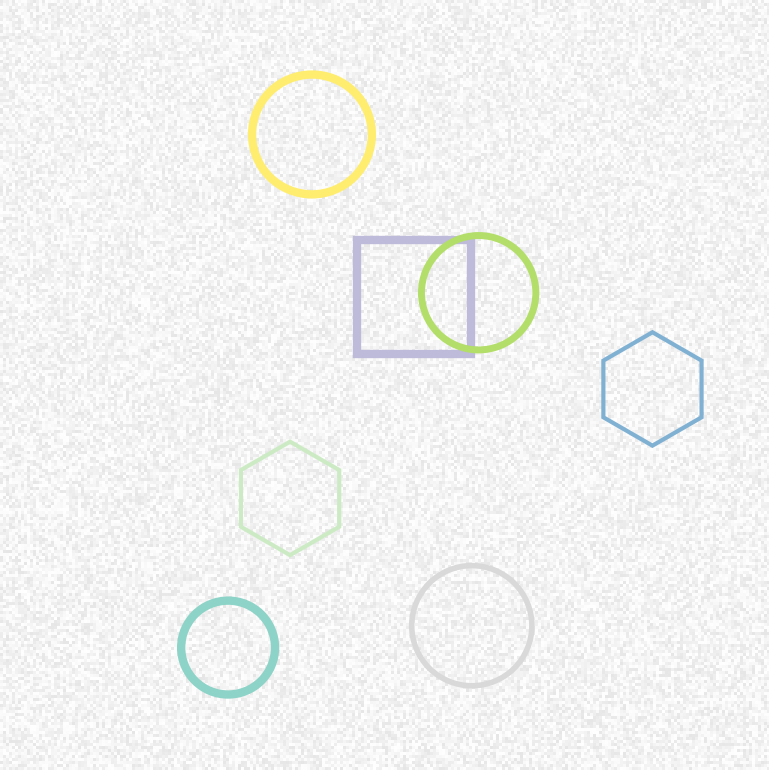[{"shape": "circle", "thickness": 3, "radius": 0.3, "center": [0.296, 0.159]}, {"shape": "square", "thickness": 3, "radius": 0.37, "center": [0.538, 0.614]}, {"shape": "hexagon", "thickness": 1.5, "radius": 0.37, "center": [0.847, 0.495]}, {"shape": "circle", "thickness": 2.5, "radius": 0.37, "center": [0.622, 0.62]}, {"shape": "circle", "thickness": 2, "radius": 0.39, "center": [0.613, 0.187]}, {"shape": "hexagon", "thickness": 1.5, "radius": 0.37, "center": [0.377, 0.353]}, {"shape": "circle", "thickness": 3, "radius": 0.39, "center": [0.405, 0.825]}]